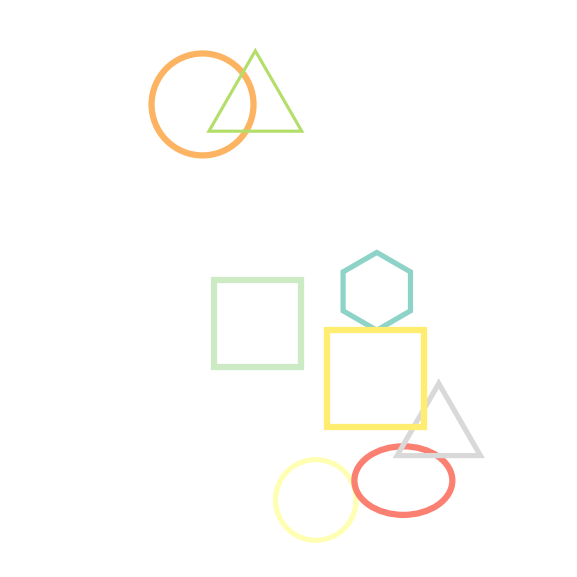[{"shape": "hexagon", "thickness": 2.5, "radius": 0.34, "center": [0.652, 0.495]}, {"shape": "circle", "thickness": 2.5, "radius": 0.35, "center": [0.547, 0.133]}, {"shape": "oval", "thickness": 3, "radius": 0.42, "center": [0.698, 0.167]}, {"shape": "circle", "thickness": 3, "radius": 0.44, "center": [0.351, 0.818]}, {"shape": "triangle", "thickness": 1.5, "radius": 0.46, "center": [0.442, 0.818]}, {"shape": "triangle", "thickness": 2.5, "radius": 0.42, "center": [0.76, 0.252]}, {"shape": "square", "thickness": 3, "radius": 0.38, "center": [0.446, 0.439]}, {"shape": "square", "thickness": 3, "radius": 0.42, "center": [0.65, 0.344]}]